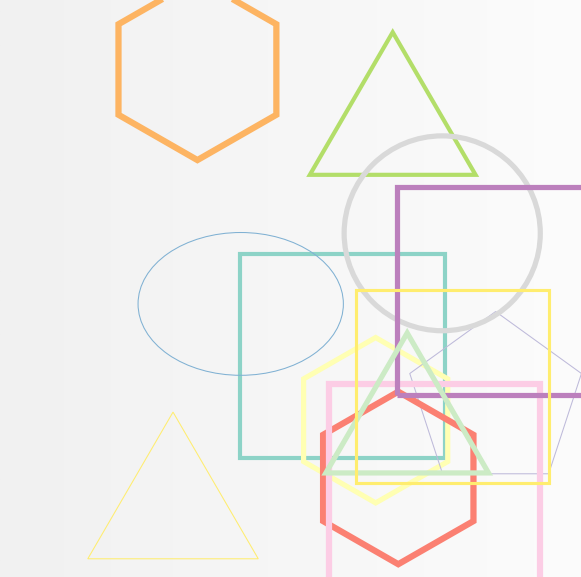[{"shape": "square", "thickness": 2, "radius": 0.88, "center": [0.589, 0.382]}, {"shape": "hexagon", "thickness": 2.5, "radius": 0.72, "center": [0.646, 0.271]}, {"shape": "pentagon", "thickness": 0.5, "radius": 0.78, "center": [0.853, 0.304]}, {"shape": "hexagon", "thickness": 3, "radius": 0.75, "center": [0.685, 0.172]}, {"shape": "oval", "thickness": 0.5, "radius": 0.88, "center": [0.414, 0.473]}, {"shape": "hexagon", "thickness": 3, "radius": 0.78, "center": [0.34, 0.879]}, {"shape": "triangle", "thickness": 2, "radius": 0.82, "center": [0.676, 0.779]}, {"shape": "square", "thickness": 3, "radius": 0.91, "center": [0.748, 0.153]}, {"shape": "circle", "thickness": 2.5, "radius": 0.84, "center": [0.761, 0.595]}, {"shape": "square", "thickness": 2.5, "radius": 0.9, "center": [0.862, 0.495]}, {"shape": "triangle", "thickness": 2.5, "radius": 0.81, "center": [0.701, 0.261]}, {"shape": "square", "thickness": 1.5, "radius": 0.83, "center": [0.779, 0.33]}, {"shape": "triangle", "thickness": 0.5, "radius": 0.85, "center": [0.298, 0.116]}]